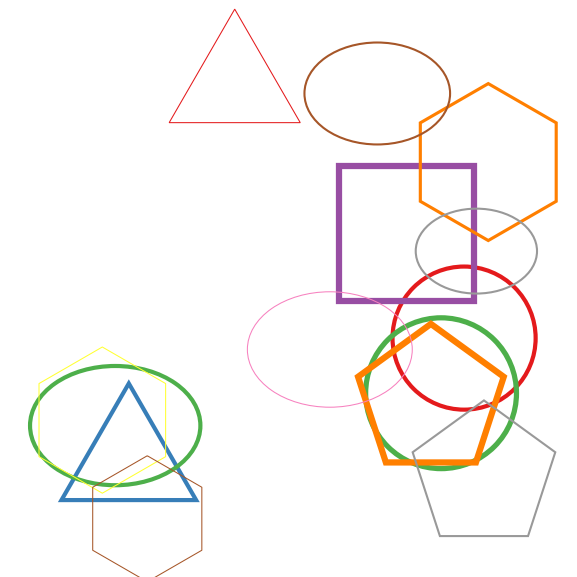[{"shape": "triangle", "thickness": 0.5, "radius": 0.66, "center": [0.406, 0.852]}, {"shape": "circle", "thickness": 2, "radius": 0.62, "center": [0.804, 0.414]}, {"shape": "triangle", "thickness": 2, "radius": 0.67, "center": [0.223, 0.201]}, {"shape": "circle", "thickness": 2.5, "radius": 0.65, "center": [0.764, 0.318]}, {"shape": "oval", "thickness": 2, "radius": 0.74, "center": [0.2, 0.262]}, {"shape": "square", "thickness": 3, "radius": 0.59, "center": [0.704, 0.594]}, {"shape": "hexagon", "thickness": 1.5, "radius": 0.68, "center": [0.845, 0.719]}, {"shape": "pentagon", "thickness": 3, "radius": 0.66, "center": [0.746, 0.306]}, {"shape": "hexagon", "thickness": 0.5, "radius": 0.63, "center": [0.177, 0.272]}, {"shape": "oval", "thickness": 1, "radius": 0.63, "center": [0.653, 0.837]}, {"shape": "hexagon", "thickness": 0.5, "radius": 0.55, "center": [0.255, 0.101]}, {"shape": "oval", "thickness": 0.5, "radius": 0.71, "center": [0.571, 0.394]}, {"shape": "oval", "thickness": 1, "radius": 0.53, "center": [0.825, 0.564]}, {"shape": "pentagon", "thickness": 1, "radius": 0.65, "center": [0.838, 0.176]}]